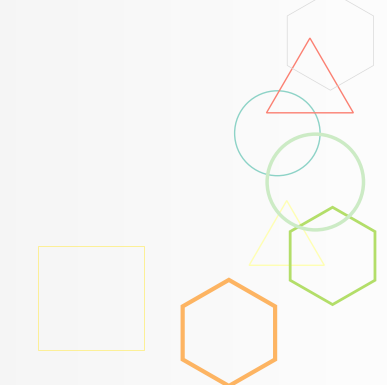[{"shape": "circle", "thickness": 1, "radius": 0.55, "center": [0.716, 0.654]}, {"shape": "triangle", "thickness": 1, "radius": 0.56, "center": [0.74, 0.367]}, {"shape": "triangle", "thickness": 1, "radius": 0.65, "center": [0.8, 0.772]}, {"shape": "hexagon", "thickness": 3, "radius": 0.69, "center": [0.591, 0.135]}, {"shape": "hexagon", "thickness": 2, "radius": 0.63, "center": [0.858, 0.335]}, {"shape": "hexagon", "thickness": 0.5, "radius": 0.64, "center": [0.853, 0.894]}, {"shape": "circle", "thickness": 2.5, "radius": 0.62, "center": [0.814, 0.527]}, {"shape": "square", "thickness": 0.5, "radius": 0.68, "center": [0.235, 0.226]}]